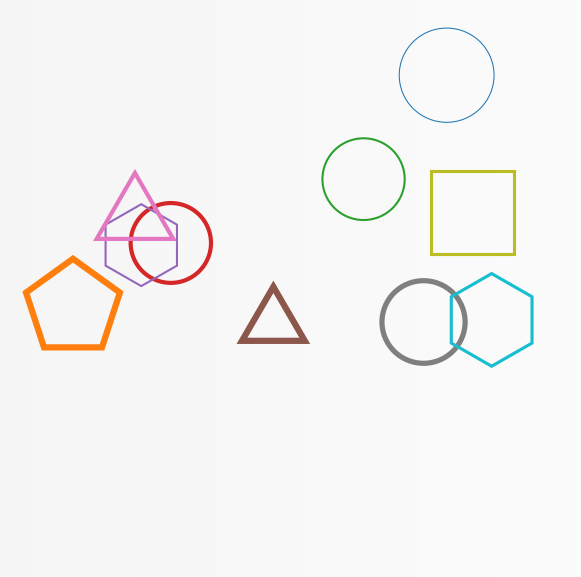[{"shape": "circle", "thickness": 0.5, "radius": 0.41, "center": [0.768, 0.869]}, {"shape": "pentagon", "thickness": 3, "radius": 0.42, "center": [0.126, 0.466]}, {"shape": "circle", "thickness": 1, "radius": 0.35, "center": [0.625, 0.689]}, {"shape": "circle", "thickness": 2, "radius": 0.35, "center": [0.294, 0.578]}, {"shape": "hexagon", "thickness": 1, "radius": 0.35, "center": [0.243, 0.575]}, {"shape": "triangle", "thickness": 3, "radius": 0.31, "center": [0.47, 0.44]}, {"shape": "triangle", "thickness": 2, "radius": 0.38, "center": [0.232, 0.624]}, {"shape": "circle", "thickness": 2.5, "radius": 0.36, "center": [0.729, 0.442]}, {"shape": "square", "thickness": 1.5, "radius": 0.36, "center": [0.812, 0.631]}, {"shape": "hexagon", "thickness": 1.5, "radius": 0.4, "center": [0.846, 0.445]}]